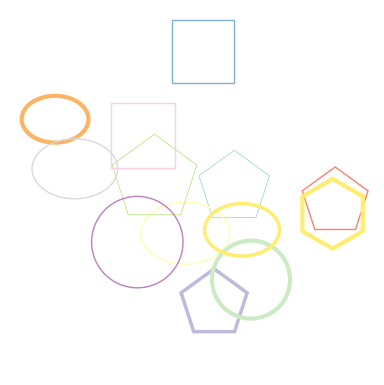[{"shape": "pentagon", "thickness": 0.5, "radius": 0.48, "center": [0.608, 0.513]}, {"shape": "oval", "thickness": 1, "radius": 0.58, "center": [0.481, 0.394]}, {"shape": "pentagon", "thickness": 2.5, "radius": 0.45, "center": [0.556, 0.212]}, {"shape": "pentagon", "thickness": 1, "radius": 0.45, "center": [0.871, 0.477]}, {"shape": "square", "thickness": 1, "radius": 0.41, "center": [0.527, 0.866]}, {"shape": "oval", "thickness": 3, "radius": 0.43, "center": [0.143, 0.69]}, {"shape": "pentagon", "thickness": 0.5, "radius": 0.58, "center": [0.401, 0.536]}, {"shape": "square", "thickness": 1, "radius": 0.42, "center": [0.371, 0.649]}, {"shape": "oval", "thickness": 1, "radius": 0.56, "center": [0.194, 0.562]}, {"shape": "circle", "thickness": 1, "radius": 0.59, "center": [0.357, 0.371]}, {"shape": "circle", "thickness": 3, "radius": 0.51, "center": [0.652, 0.274]}, {"shape": "oval", "thickness": 2.5, "radius": 0.49, "center": [0.629, 0.403]}, {"shape": "hexagon", "thickness": 3, "radius": 0.45, "center": [0.864, 0.445]}]